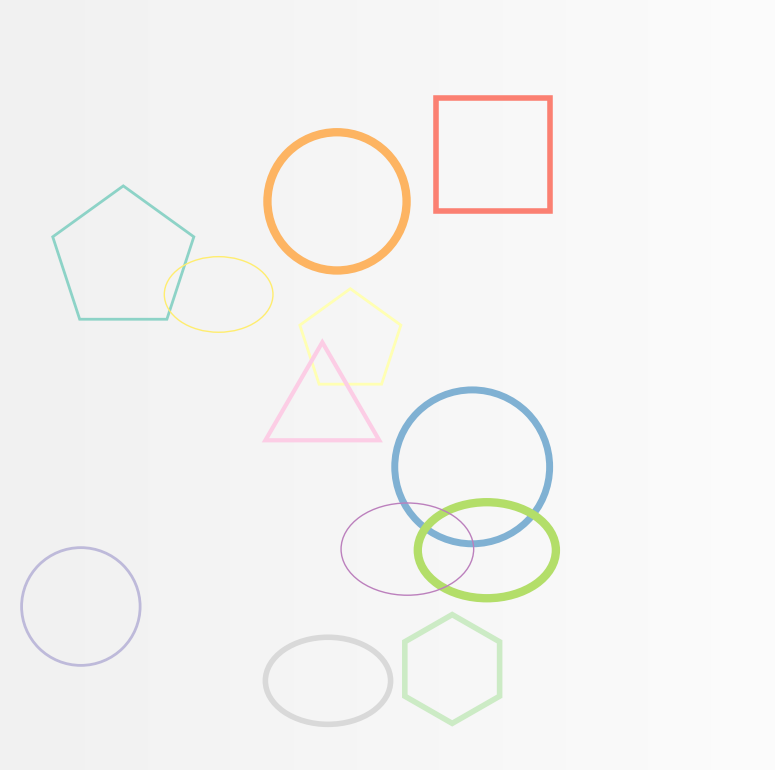[{"shape": "pentagon", "thickness": 1, "radius": 0.48, "center": [0.159, 0.663]}, {"shape": "pentagon", "thickness": 1, "radius": 0.34, "center": [0.452, 0.557]}, {"shape": "circle", "thickness": 1, "radius": 0.38, "center": [0.104, 0.212]}, {"shape": "square", "thickness": 2, "radius": 0.37, "center": [0.637, 0.799]}, {"shape": "circle", "thickness": 2.5, "radius": 0.5, "center": [0.609, 0.394]}, {"shape": "circle", "thickness": 3, "radius": 0.45, "center": [0.435, 0.738]}, {"shape": "oval", "thickness": 3, "radius": 0.45, "center": [0.628, 0.285]}, {"shape": "triangle", "thickness": 1.5, "radius": 0.42, "center": [0.416, 0.471]}, {"shape": "oval", "thickness": 2, "radius": 0.4, "center": [0.423, 0.116]}, {"shape": "oval", "thickness": 0.5, "radius": 0.43, "center": [0.526, 0.287]}, {"shape": "hexagon", "thickness": 2, "radius": 0.35, "center": [0.583, 0.131]}, {"shape": "oval", "thickness": 0.5, "radius": 0.35, "center": [0.282, 0.618]}]